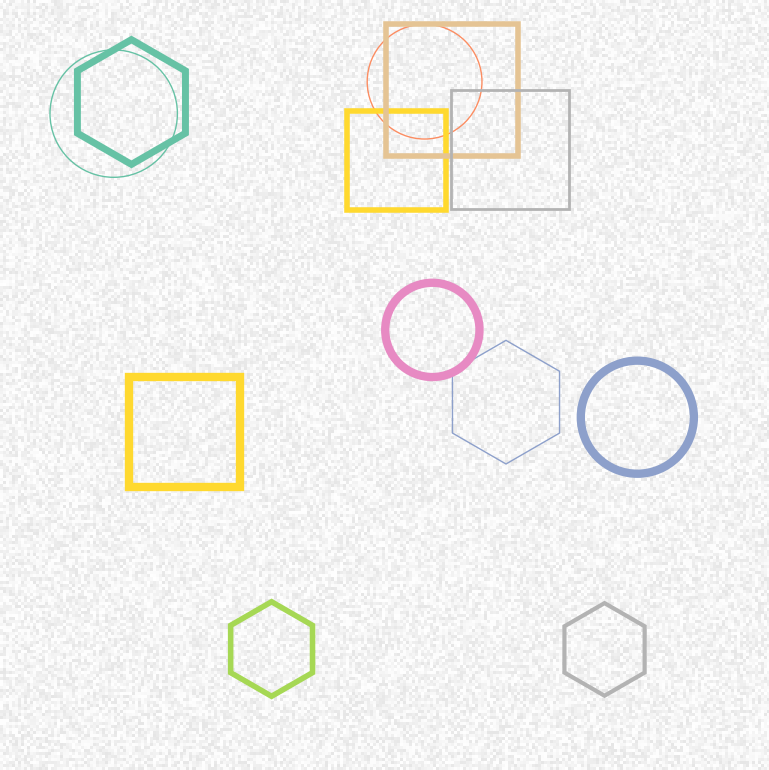[{"shape": "circle", "thickness": 0.5, "radius": 0.41, "center": [0.148, 0.852]}, {"shape": "hexagon", "thickness": 2.5, "radius": 0.41, "center": [0.171, 0.868]}, {"shape": "circle", "thickness": 0.5, "radius": 0.37, "center": [0.551, 0.894]}, {"shape": "circle", "thickness": 3, "radius": 0.37, "center": [0.828, 0.458]}, {"shape": "hexagon", "thickness": 0.5, "radius": 0.4, "center": [0.657, 0.478]}, {"shape": "circle", "thickness": 3, "radius": 0.31, "center": [0.562, 0.572]}, {"shape": "hexagon", "thickness": 2, "radius": 0.31, "center": [0.353, 0.157]}, {"shape": "square", "thickness": 3, "radius": 0.36, "center": [0.24, 0.439]}, {"shape": "square", "thickness": 2, "radius": 0.32, "center": [0.515, 0.792]}, {"shape": "square", "thickness": 2, "radius": 0.43, "center": [0.587, 0.883]}, {"shape": "square", "thickness": 1, "radius": 0.38, "center": [0.662, 0.806]}, {"shape": "hexagon", "thickness": 1.5, "radius": 0.3, "center": [0.785, 0.157]}]